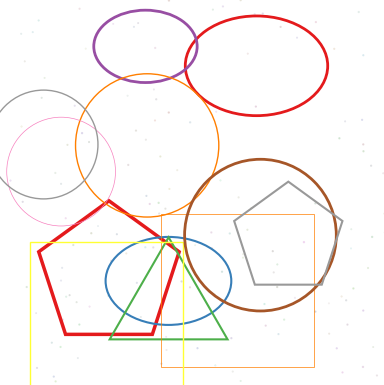[{"shape": "oval", "thickness": 2, "radius": 0.92, "center": [0.666, 0.829]}, {"shape": "pentagon", "thickness": 2.5, "radius": 0.96, "center": [0.283, 0.287]}, {"shape": "oval", "thickness": 1.5, "radius": 0.82, "center": [0.438, 0.27]}, {"shape": "triangle", "thickness": 1.5, "radius": 0.88, "center": [0.438, 0.207]}, {"shape": "oval", "thickness": 2, "radius": 0.67, "center": [0.378, 0.88]}, {"shape": "square", "thickness": 0.5, "radius": 0.99, "center": [0.618, 0.246]}, {"shape": "circle", "thickness": 1, "radius": 0.93, "center": [0.382, 0.622]}, {"shape": "square", "thickness": 1, "radius": 1.0, "center": [0.276, 0.173]}, {"shape": "circle", "thickness": 2, "radius": 0.99, "center": [0.676, 0.389]}, {"shape": "circle", "thickness": 0.5, "radius": 0.71, "center": [0.159, 0.554]}, {"shape": "pentagon", "thickness": 1.5, "radius": 0.74, "center": [0.749, 0.38]}, {"shape": "circle", "thickness": 1, "radius": 0.71, "center": [0.113, 0.625]}]